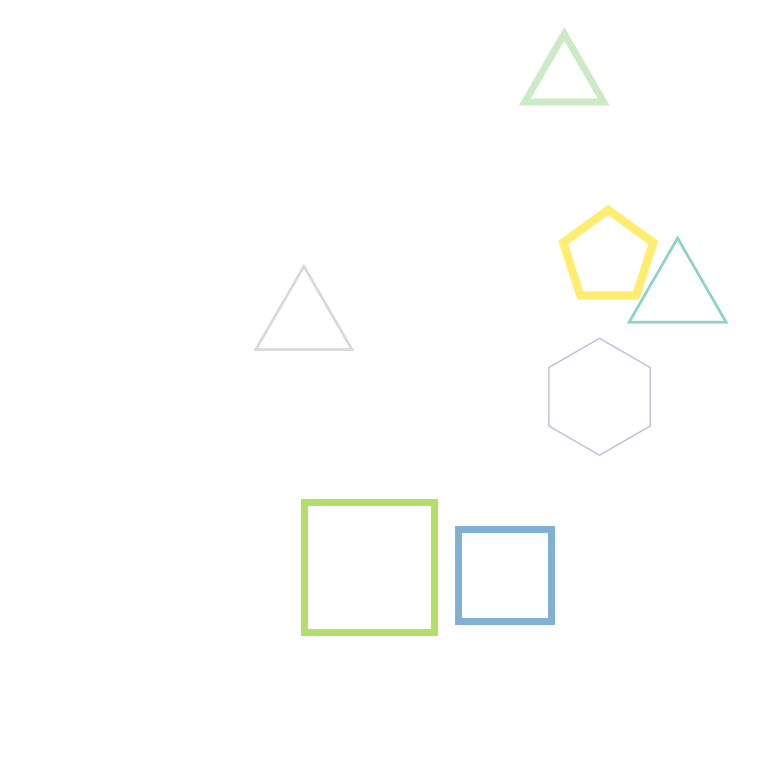[{"shape": "triangle", "thickness": 1, "radius": 0.36, "center": [0.88, 0.618]}, {"shape": "hexagon", "thickness": 0.5, "radius": 0.38, "center": [0.779, 0.485]}, {"shape": "square", "thickness": 2.5, "radius": 0.3, "center": [0.655, 0.253]}, {"shape": "square", "thickness": 2.5, "radius": 0.42, "center": [0.479, 0.264]}, {"shape": "triangle", "thickness": 1, "radius": 0.36, "center": [0.395, 0.582]}, {"shape": "triangle", "thickness": 2.5, "radius": 0.3, "center": [0.733, 0.897]}, {"shape": "pentagon", "thickness": 3, "radius": 0.31, "center": [0.79, 0.666]}]